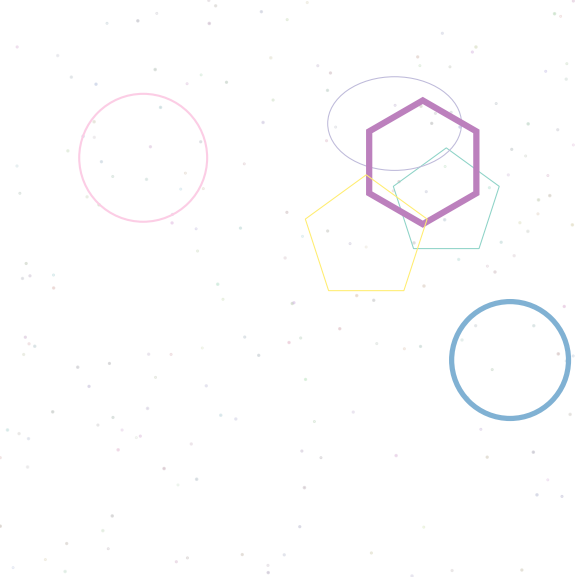[{"shape": "pentagon", "thickness": 0.5, "radius": 0.48, "center": [0.773, 0.647]}, {"shape": "oval", "thickness": 0.5, "radius": 0.58, "center": [0.683, 0.785]}, {"shape": "circle", "thickness": 2.5, "radius": 0.51, "center": [0.883, 0.376]}, {"shape": "circle", "thickness": 1, "radius": 0.55, "center": [0.248, 0.726]}, {"shape": "hexagon", "thickness": 3, "radius": 0.54, "center": [0.732, 0.718]}, {"shape": "pentagon", "thickness": 0.5, "radius": 0.55, "center": [0.634, 0.586]}]